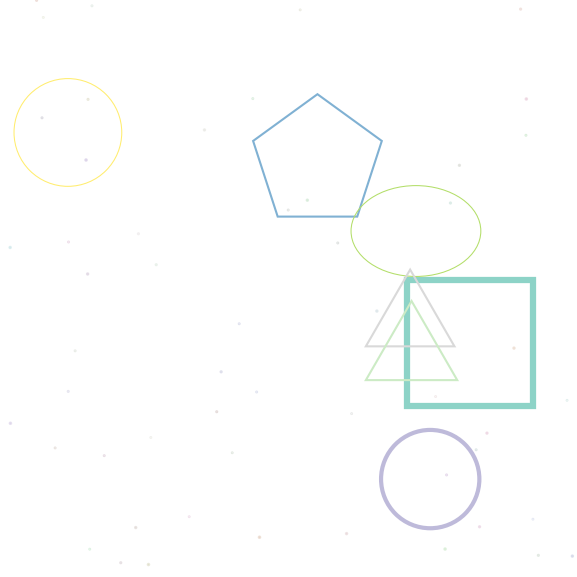[{"shape": "square", "thickness": 3, "radius": 0.55, "center": [0.815, 0.405]}, {"shape": "circle", "thickness": 2, "radius": 0.43, "center": [0.745, 0.17]}, {"shape": "pentagon", "thickness": 1, "radius": 0.59, "center": [0.55, 0.719]}, {"shape": "oval", "thickness": 0.5, "radius": 0.56, "center": [0.72, 0.599]}, {"shape": "triangle", "thickness": 1, "radius": 0.44, "center": [0.71, 0.444]}, {"shape": "triangle", "thickness": 1, "radius": 0.46, "center": [0.713, 0.387]}, {"shape": "circle", "thickness": 0.5, "radius": 0.47, "center": [0.118, 0.77]}]